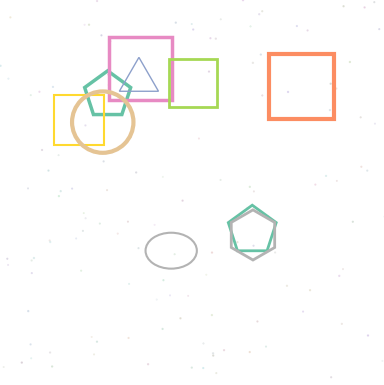[{"shape": "pentagon", "thickness": 2.5, "radius": 0.31, "center": [0.28, 0.753]}, {"shape": "pentagon", "thickness": 2, "radius": 0.33, "center": [0.655, 0.402]}, {"shape": "square", "thickness": 3, "radius": 0.42, "center": [0.783, 0.776]}, {"shape": "triangle", "thickness": 1, "radius": 0.29, "center": [0.361, 0.792]}, {"shape": "square", "thickness": 2.5, "radius": 0.41, "center": [0.366, 0.823]}, {"shape": "square", "thickness": 2, "radius": 0.31, "center": [0.501, 0.784]}, {"shape": "square", "thickness": 1.5, "radius": 0.33, "center": [0.206, 0.689]}, {"shape": "circle", "thickness": 3, "radius": 0.4, "center": [0.267, 0.683]}, {"shape": "hexagon", "thickness": 2, "radius": 0.33, "center": [0.657, 0.39]}, {"shape": "oval", "thickness": 1.5, "radius": 0.33, "center": [0.445, 0.349]}]